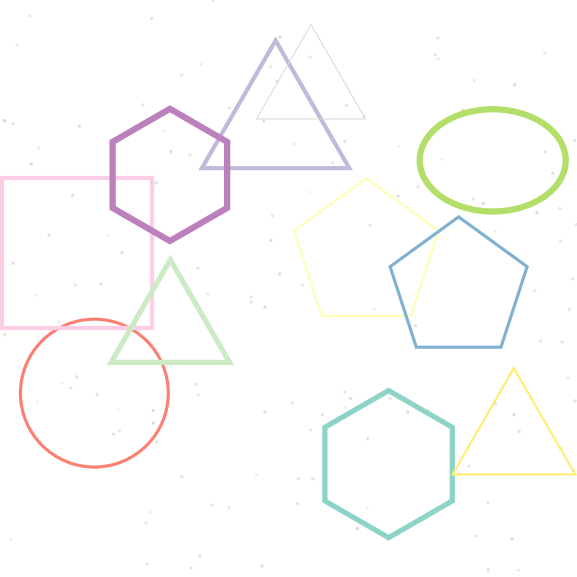[{"shape": "hexagon", "thickness": 2.5, "radius": 0.64, "center": [0.673, 0.196]}, {"shape": "pentagon", "thickness": 1, "radius": 0.66, "center": [0.634, 0.559]}, {"shape": "triangle", "thickness": 2, "radius": 0.74, "center": [0.477, 0.782]}, {"shape": "circle", "thickness": 1.5, "radius": 0.64, "center": [0.163, 0.318]}, {"shape": "pentagon", "thickness": 1.5, "radius": 0.62, "center": [0.794, 0.499]}, {"shape": "oval", "thickness": 3, "radius": 0.63, "center": [0.853, 0.721]}, {"shape": "square", "thickness": 2, "radius": 0.65, "center": [0.133, 0.561]}, {"shape": "triangle", "thickness": 0.5, "radius": 0.55, "center": [0.538, 0.848]}, {"shape": "hexagon", "thickness": 3, "radius": 0.57, "center": [0.294, 0.696]}, {"shape": "triangle", "thickness": 2.5, "radius": 0.59, "center": [0.295, 0.431]}, {"shape": "triangle", "thickness": 1, "radius": 0.61, "center": [0.89, 0.239]}]